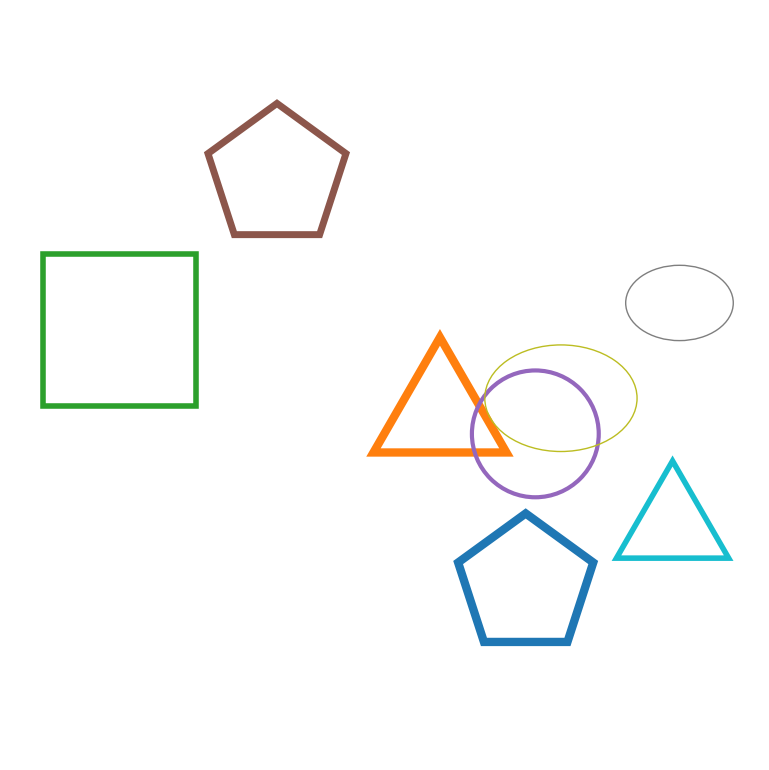[{"shape": "pentagon", "thickness": 3, "radius": 0.46, "center": [0.683, 0.241]}, {"shape": "triangle", "thickness": 3, "radius": 0.5, "center": [0.571, 0.462]}, {"shape": "square", "thickness": 2, "radius": 0.49, "center": [0.155, 0.571]}, {"shape": "circle", "thickness": 1.5, "radius": 0.41, "center": [0.695, 0.437]}, {"shape": "pentagon", "thickness": 2.5, "radius": 0.47, "center": [0.36, 0.771]}, {"shape": "oval", "thickness": 0.5, "radius": 0.35, "center": [0.882, 0.607]}, {"shape": "oval", "thickness": 0.5, "radius": 0.49, "center": [0.728, 0.483]}, {"shape": "triangle", "thickness": 2, "radius": 0.42, "center": [0.873, 0.317]}]